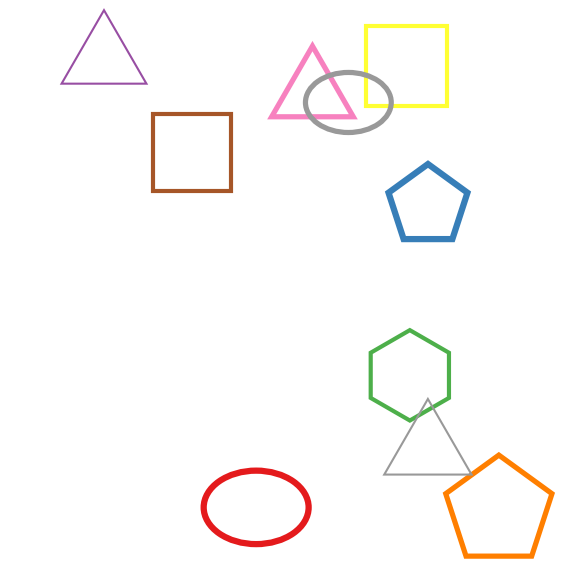[{"shape": "oval", "thickness": 3, "radius": 0.45, "center": [0.444, 0.121]}, {"shape": "pentagon", "thickness": 3, "radius": 0.36, "center": [0.741, 0.643]}, {"shape": "hexagon", "thickness": 2, "radius": 0.39, "center": [0.71, 0.349]}, {"shape": "triangle", "thickness": 1, "radius": 0.42, "center": [0.18, 0.897]}, {"shape": "pentagon", "thickness": 2.5, "radius": 0.48, "center": [0.864, 0.114]}, {"shape": "square", "thickness": 2, "radius": 0.35, "center": [0.704, 0.885]}, {"shape": "square", "thickness": 2, "radius": 0.33, "center": [0.333, 0.736]}, {"shape": "triangle", "thickness": 2.5, "radius": 0.41, "center": [0.541, 0.838]}, {"shape": "oval", "thickness": 2.5, "radius": 0.37, "center": [0.603, 0.822]}, {"shape": "triangle", "thickness": 1, "radius": 0.44, "center": [0.741, 0.221]}]